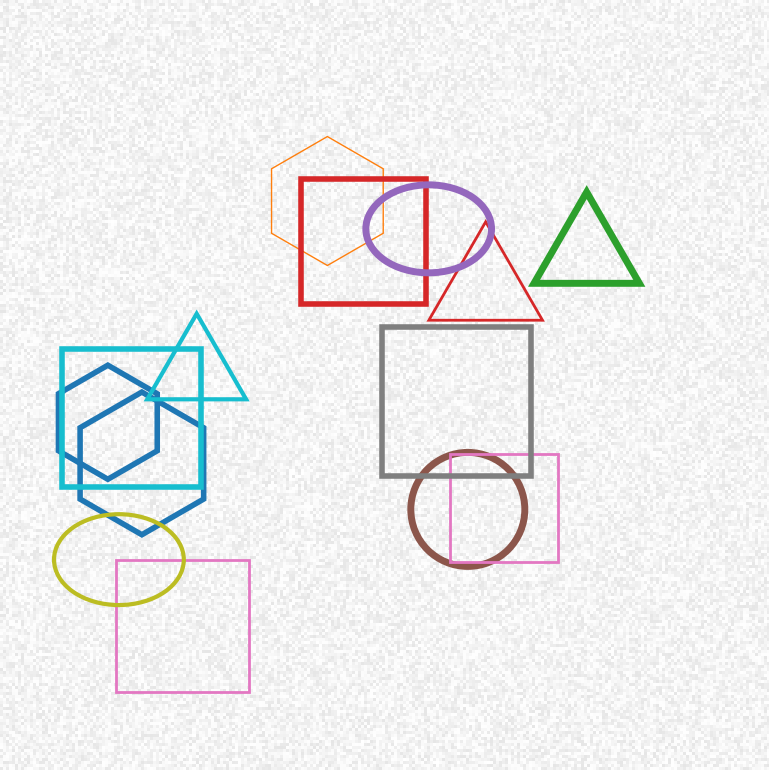[{"shape": "hexagon", "thickness": 2, "radius": 0.46, "center": [0.184, 0.398]}, {"shape": "hexagon", "thickness": 2, "radius": 0.37, "center": [0.14, 0.452]}, {"shape": "hexagon", "thickness": 0.5, "radius": 0.42, "center": [0.425, 0.739]}, {"shape": "triangle", "thickness": 2.5, "radius": 0.39, "center": [0.762, 0.672]}, {"shape": "triangle", "thickness": 1, "radius": 0.43, "center": [0.631, 0.627]}, {"shape": "square", "thickness": 2, "radius": 0.41, "center": [0.472, 0.686]}, {"shape": "oval", "thickness": 2.5, "radius": 0.41, "center": [0.557, 0.703]}, {"shape": "circle", "thickness": 2.5, "radius": 0.37, "center": [0.608, 0.338]}, {"shape": "square", "thickness": 1, "radius": 0.43, "center": [0.237, 0.187]}, {"shape": "square", "thickness": 1, "radius": 0.35, "center": [0.654, 0.341]}, {"shape": "square", "thickness": 2, "radius": 0.49, "center": [0.593, 0.479]}, {"shape": "oval", "thickness": 1.5, "radius": 0.42, "center": [0.154, 0.273]}, {"shape": "triangle", "thickness": 1.5, "radius": 0.37, "center": [0.255, 0.518]}, {"shape": "square", "thickness": 2, "radius": 0.45, "center": [0.171, 0.457]}]